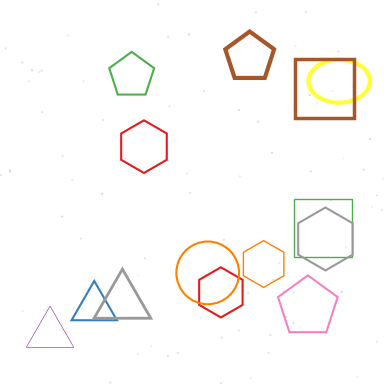[{"shape": "hexagon", "thickness": 1.5, "radius": 0.33, "center": [0.574, 0.241]}, {"shape": "hexagon", "thickness": 1.5, "radius": 0.34, "center": [0.374, 0.619]}, {"shape": "triangle", "thickness": 1.5, "radius": 0.34, "center": [0.245, 0.202]}, {"shape": "square", "thickness": 1, "radius": 0.38, "center": [0.838, 0.407]}, {"shape": "pentagon", "thickness": 1.5, "radius": 0.31, "center": [0.342, 0.804]}, {"shape": "triangle", "thickness": 0.5, "radius": 0.36, "center": [0.13, 0.133]}, {"shape": "circle", "thickness": 1.5, "radius": 0.41, "center": [0.54, 0.291]}, {"shape": "hexagon", "thickness": 1, "radius": 0.3, "center": [0.685, 0.314]}, {"shape": "oval", "thickness": 3, "radius": 0.4, "center": [0.881, 0.789]}, {"shape": "pentagon", "thickness": 3, "radius": 0.33, "center": [0.649, 0.851]}, {"shape": "square", "thickness": 2.5, "radius": 0.38, "center": [0.843, 0.771]}, {"shape": "pentagon", "thickness": 1.5, "radius": 0.41, "center": [0.8, 0.203]}, {"shape": "triangle", "thickness": 2, "radius": 0.43, "center": [0.318, 0.216]}, {"shape": "hexagon", "thickness": 1.5, "radius": 0.41, "center": [0.845, 0.379]}]